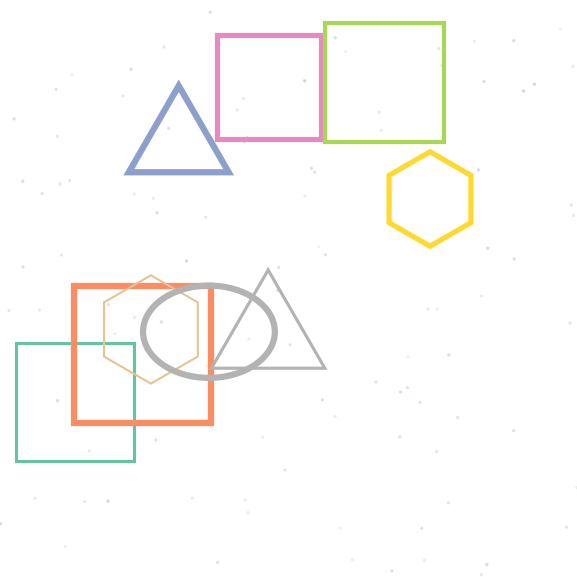[{"shape": "square", "thickness": 1.5, "radius": 0.51, "center": [0.13, 0.303]}, {"shape": "square", "thickness": 3, "radius": 0.59, "center": [0.246, 0.385]}, {"shape": "triangle", "thickness": 3, "radius": 0.5, "center": [0.31, 0.751]}, {"shape": "square", "thickness": 2.5, "radius": 0.45, "center": [0.466, 0.848]}, {"shape": "square", "thickness": 2, "radius": 0.52, "center": [0.665, 0.857]}, {"shape": "hexagon", "thickness": 2.5, "radius": 0.41, "center": [0.745, 0.655]}, {"shape": "hexagon", "thickness": 1, "radius": 0.47, "center": [0.261, 0.429]}, {"shape": "oval", "thickness": 3, "radius": 0.57, "center": [0.362, 0.425]}, {"shape": "triangle", "thickness": 1.5, "radius": 0.57, "center": [0.464, 0.418]}]